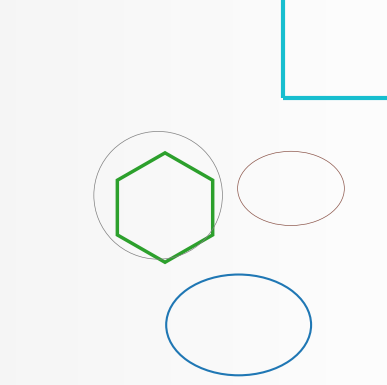[{"shape": "oval", "thickness": 1.5, "radius": 0.93, "center": [0.616, 0.156]}, {"shape": "hexagon", "thickness": 2.5, "radius": 0.71, "center": [0.426, 0.461]}, {"shape": "oval", "thickness": 0.5, "radius": 0.69, "center": [0.751, 0.511]}, {"shape": "circle", "thickness": 0.5, "radius": 0.83, "center": [0.408, 0.493]}, {"shape": "square", "thickness": 3, "radius": 0.69, "center": [0.868, 0.884]}]